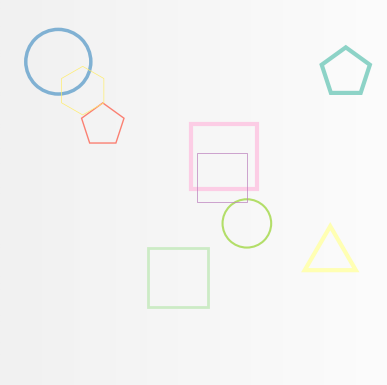[{"shape": "pentagon", "thickness": 3, "radius": 0.33, "center": [0.892, 0.812]}, {"shape": "triangle", "thickness": 3, "radius": 0.38, "center": [0.852, 0.336]}, {"shape": "pentagon", "thickness": 1, "radius": 0.29, "center": [0.265, 0.675]}, {"shape": "circle", "thickness": 2.5, "radius": 0.42, "center": [0.15, 0.84]}, {"shape": "circle", "thickness": 1.5, "radius": 0.31, "center": [0.637, 0.42]}, {"shape": "square", "thickness": 3, "radius": 0.42, "center": [0.578, 0.593]}, {"shape": "square", "thickness": 0.5, "radius": 0.32, "center": [0.573, 0.539]}, {"shape": "square", "thickness": 2, "radius": 0.38, "center": [0.459, 0.279]}, {"shape": "hexagon", "thickness": 0.5, "radius": 0.32, "center": [0.213, 0.765]}]